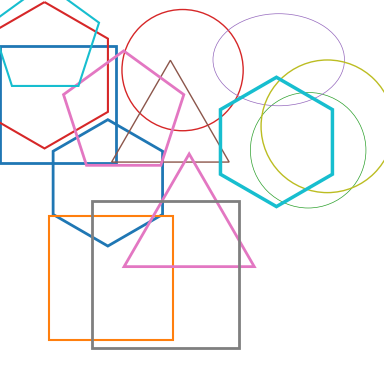[{"shape": "square", "thickness": 2, "radius": 0.75, "center": [0.151, 0.729]}, {"shape": "hexagon", "thickness": 2, "radius": 0.82, "center": [0.28, 0.525]}, {"shape": "square", "thickness": 1.5, "radius": 0.81, "center": [0.287, 0.277]}, {"shape": "circle", "thickness": 0.5, "radius": 0.75, "center": [0.8, 0.61]}, {"shape": "circle", "thickness": 1, "radius": 0.79, "center": [0.474, 0.818]}, {"shape": "hexagon", "thickness": 1.5, "radius": 0.95, "center": [0.116, 0.805]}, {"shape": "oval", "thickness": 0.5, "radius": 0.85, "center": [0.724, 0.845]}, {"shape": "triangle", "thickness": 1, "radius": 0.88, "center": [0.443, 0.667]}, {"shape": "triangle", "thickness": 2, "radius": 0.98, "center": [0.491, 0.405]}, {"shape": "pentagon", "thickness": 2, "radius": 0.82, "center": [0.321, 0.704]}, {"shape": "square", "thickness": 2, "radius": 0.96, "center": [0.429, 0.287]}, {"shape": "circle", "thickness": 1, "radius": 0.86, "center": [0.85, 0.672]}, {"shape": "pentagon", "thickness": 1.5, "radius": 0.73, "center": [0.117, 0.896]}, {"shape": "hexagon", "thickness": 2.5, "radius": 0.84, "center": [0.718, 0.631]}]